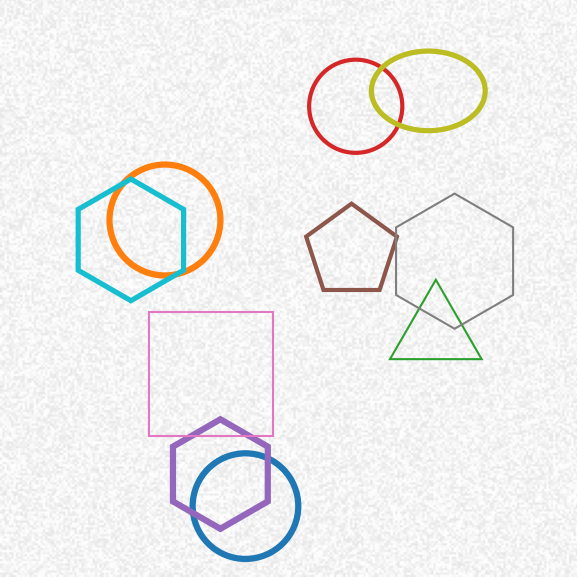[{"shape": "circle", "thickness": 3, "radius": 0.46, "center": [0.425, 0.123]}, {"shape": "circle", "thickness": 3, "radius": 0.48, "center": [0.286, 0.618]}, {"shape": "triangle", "thickness": 1, "radius": 0.46, "center": [0.755, 0.423]}, {"shape": "circle", "thickness": 2, "radius": 0.4, "center": [0.616, 0.815]}, {"shape": "hexagon", "thickness": 3, "radius": 0.47, "center": [0.382, 0.178]}, {"shape": "pentagon", "thickness": 2, "radius": 0.41, "center": [0.609, 0.564]}, {"shape": "square", "thickness": 1, "radius": 0.54, "center": [0.365, 0.351]}, {"shape": "hexagon", "thickness": 1, "radius": 0.59, "center": [0.787, 0.547]}, {"shape": "oval", "thickness": 2.5, "radius": 0.49, "center": [0.742, 0.842]}, {"shape": "hexagon", "thickness": 2.5, "radius": 0.53, "center": [0.227, 0.584]}]